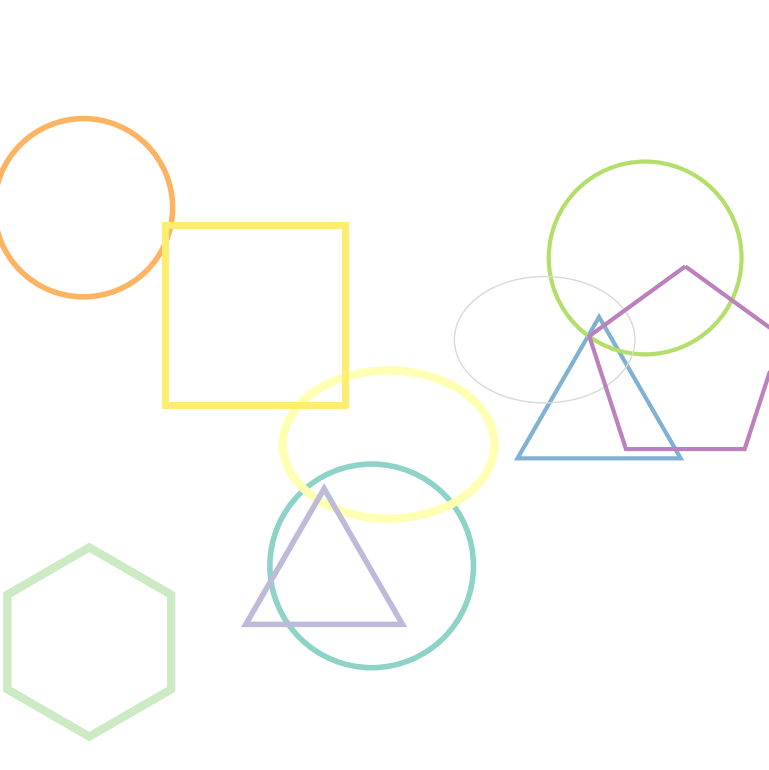[{"shape": "circle", "thickness": 2, "radius": 0.66, "center": [0.483, 0.265]}, {"shape": "oval", "thickness": 3, "radius": 0.69, "center": [0.505, 0.423]}, {"shape": "triangle", "thickness": 2, "radius": 0.59, "center": [0.421, 0.248]}, {"shape": "triangle", "thickness": 1.5, "radius": 0.61, "center": [0.778, 0.466]}, {"shape": "circle", "thickness": 2, "radius": 0.58, "center": [0.108, 0.73]}, {"shape": "circle", "thickness": 1.5, "radius": 0.63, "center": [0.838, 0.665]}, {"shape": "oval", "thickness": 0.5, "radius": 0.59, "center": [0.707, 0.559]}, {"shape": "pentagon", "thickness": 1.5, "radius": 0.66, "center": [0.89, 0.523]}, {"shape": "hexagon", "thickness": 3, "radius": 0.61, "center": [0.116, 0.166]}, {"shape": "square", "thickness": 2.5, "radius": 0.59, "center": [0.331, 0.591]}]